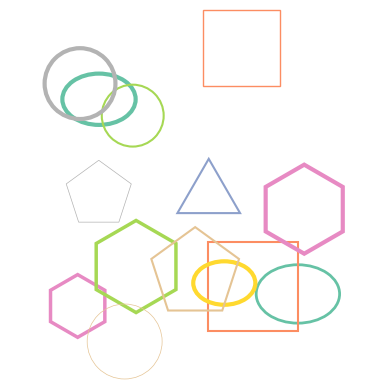[{"shape": "oval", "thickness": 2, "radius": 0.54, "center": [0.774, 0.237]}, {"shape": "oval", "thickness": 3, "radius": 0.48, "center": [0.257, 0.742]}, {"shape": "square", "thickness": 1, "radius": 0.5, "center": [0.628, 0.875]}, {"shape": "square", "thickness": 1.5, "radius": 0.58, "center": [0.656, 0.256]}, {"shape": "triangle", "thickness": 1.5, "radius": 0.47, "center": [0.542, 0.493]}, {"shape": "hexagon", "thickness": 2.5, "radius": 0.41, "center": [0.202, 0.205]}, {"shape": "hexagon", "thickness": 3, "radius": 0.58, "center": [0.79, 0.457]}, {"shape": "hexagon", "thickness": 2.5, "radius": 0.6, "center": [0.353, 0.308]}, {"shape": "circle", "thickness": 1.5, "radius": 0.4, "center": [0.345, 0.7]}, {"shape": "oval", "thickness": 3, "radius": 0.4, "center": [0.583, 0.265]}, {"shape": "circle", "thickness": 0.5, "radius": 0.49, "center": [0.324, 0.113]}, {"shape": "pentagon", "thickness": 1.5, "radius": 0.6, "center": [0.507, 0.29]}, {"shape": "circle", "thickness": 3, "radius": 0.46, "center": [0.208, 0.783]}, {"shape": "pentagon", "thickness": 0.5, "radius": 0.44, "center": [0.257, 0.495]}]